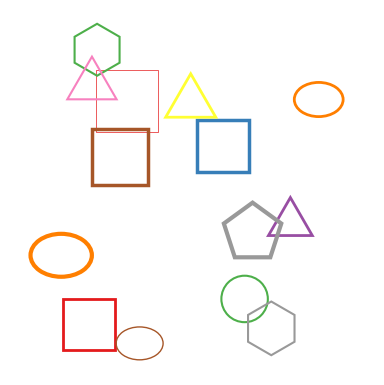[{"shape": "square", "thickness": 2, "radius": 0.34, "center": [0.231, 0.157]}, {"shape": "square", "thickness": 0.5, "radius": 0.41, "center": [0.33, 0.738]}, {"shape": "square", "thickness": 2.5, "radius": 0.34, "center": [0.579, 0.622]}, {"shape": "hexagon", "thickness": 1.5, "radius": 0.34, "center": [0.252, 0.871]}, {"shape": "circle", "thickness": 1.5, "radius": 0.3, "center": [0.635, 0.224]}, {"shape": "triangle", "thickness": 2, "radius": 0.33, "center": [0.754, 0.421]}, {"shape": "oval", "thickness": 3, "radius": 0.4, "center": [0.159, 0.337]}, {"shape": "oval", "thickness": 2, "radius": 0.32, "center": [0.828, 0.742]}, {"shape": "triangle", "thickness": 2, "radius": 0.38, "center": [0.495, 0.733]}, {"shape": "oval", "thickness": 1, "radius": 0.31, "center": [0.363, 0.108]}, {"shape": "square", "thickness": 2.5, "radius": 0.36, "center": [0.312, 0.593]}, {"shape": "triangle", "thickness": 1.5, "radius": 0.37, "center": [0.239, 0.779]}, {"shape": "pentagon", "thickness": 3, "radius": 0.39, "center": [0.656, 0.395]}, {"shape": "hexagon", "thickness": 1.5, "radius": 0.35, "center": [0.705, 0.147]}]